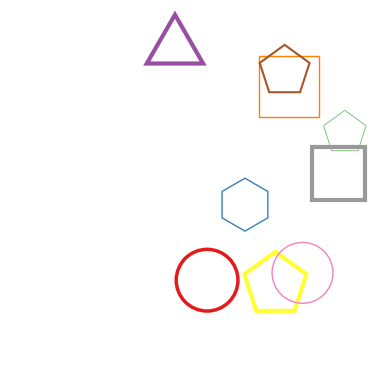[{"shape": "circle", "thickness": 2.5, "radius": 0.4, "center": [0.538, 0.272]}, {"shape": "hexagon", "thickness": 1, "radius": 0.34, "center": [0.636, 0.468]}, {"shape": "pentagon", "thickness": 0.5, "radius": 0.29, "center": [0.896, 0.655]}, {"shape": "triangle", "thickness": 3, "radius": 0.42, "center": [0.454, 0.877]}, {"shape": "square", "thickness": 1, "radius": 0.39, "center": [0.75, 0.776]}, {"shape": "pentagon", "thickness": 3, "radius": 0.42, "center": [0.715, 0.261]}, {"shape": "pentagon", "thickness": 1.5, "radius": 0.34, "center": [0.739, 0.815]}, {"shape": "circle", "thickness": 1, "radius": 0.4, "center": [0.786, 0.291]}, {"shape": "square", "thickness": 3, "radius": 0.35, "center": [0.879, 0.549]}]